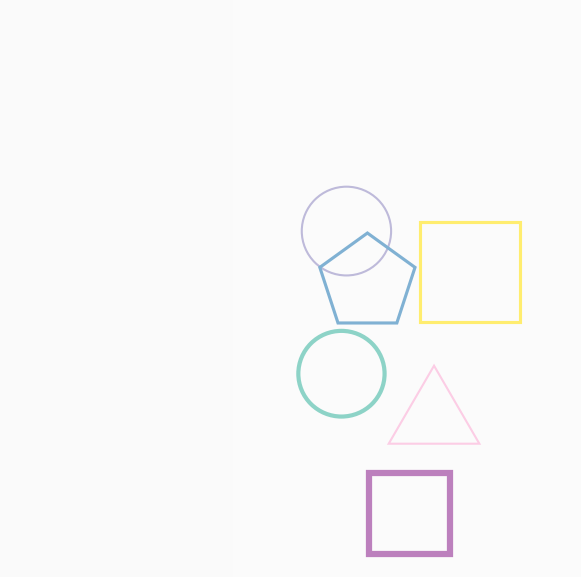[{"shape": "circle", "thickness": 2, "radius": 0.37, "center": [0.587, 0.352]}, {"shape": "circle", "thickness": 1, "radius": 0.38, "center": [0.596, 0.599]}, {"shape": "pentagon", "thickness": 1.5, "radius": 0.43, "center": [0.632, 0.51]}, {"shape": "triangle", "thickness": 1, "radius": 0.45, "center": [0.747, 0.276]}, {"shape": "square", "thickness": 3, "radius": 0.35, "center": [0.705, 0.11]}, {"shape": "square", "thickness": 1.5, "radius": 0.43, "center": [0.809, 0.528]}]